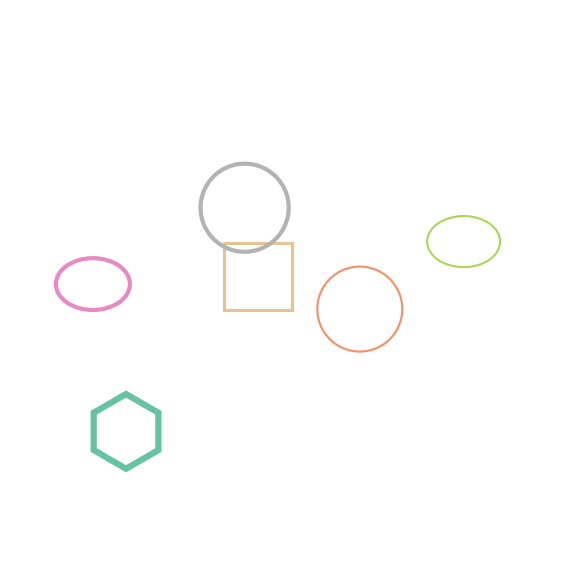[{"shape": "hexagon", "thickness": 3, "radius": 0.32, "center": [0.218, 0.252]}, {"shape": "circle", "thickness": 1, "radius": 0.37, "center": [0.623, 0.464]}, {"shape": "oval", "thickness": 2, "radius": 0.32, "center": [0.161, 0.507]}, {"shape": "oval", "thickness": 1, "radius": 0.32, "center": [0.803, 0.581]}, {"shape": "square", "thickness": 1.5, "radius": 0.29, "center": [0.447, 0.521]}, {"shape": "circle", "thickness": 2, "radius": 0.38, "center": [0.424, 0.639]}]